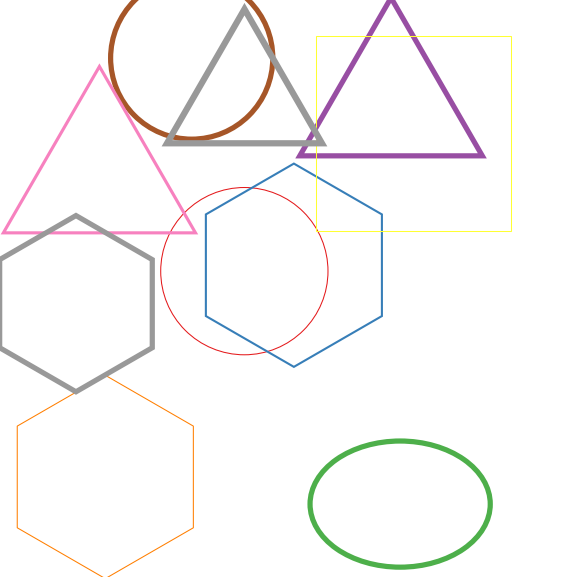[{"shape": "circle", "thickness": 0.5, "radius": 0.72, "center": [0.423, 0.53]}, {"shape": "hexagon", "thickness": 1, "radius": 0.88, "center": [0.509, 0.54]}, {"shape": "oval", "thickness": 2.5, "radius": 0.78, "center": [0.693, 0.126]}, {"shape": "triangle", "thickness": 2.5, "radius": 0.91, "center": [0.677, 0.821]}, {"shape": "hexagon", "thickness": 0.5, "radius": 0.88, "center": [0.182, 0.173]}, {"shape": "square", "thickness": 0.5, "radius": 0.84, "center": [0.716, 0.768]}, {"shape": "circle", "thickness": 2.5, "radius": 0.7, "center": [0.332, 0.899]}, {"shape": "triangle", "thickness": 1.5, "radius": 0.96, "center": [0.172, 0.692]}, {"shape": "hexagon", "thickness": 2.5, "radius": 0.76, "center": [0.132, 0.473]}, {"shape": "triangle", "thickness": 3, "radius": 0.77, "center": [0.423, 0.828]}]